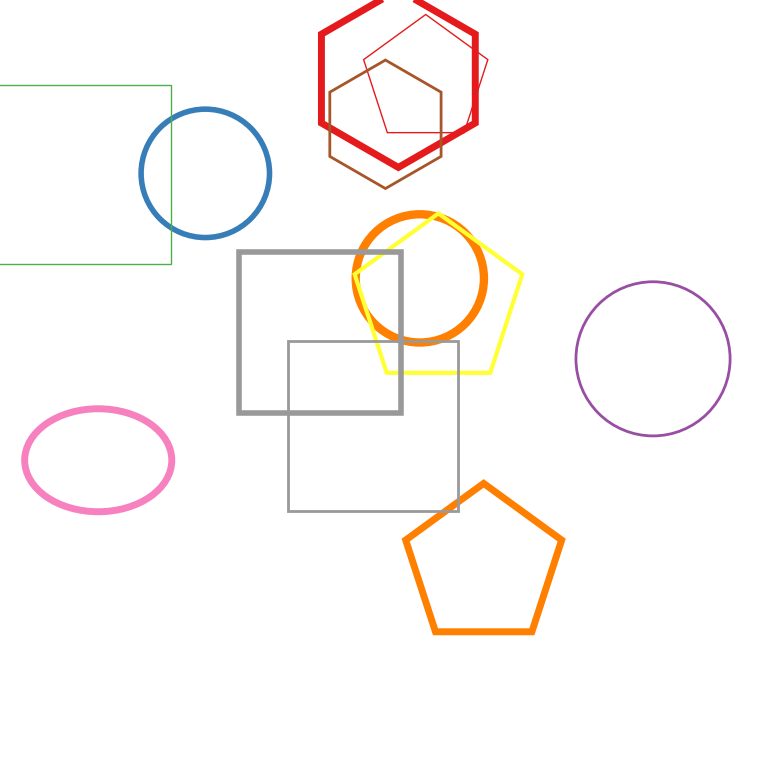[{"shape": "hexagon", "thickness": 2.5, "radius": 0.58, "center": [0.517, 0.898]}, {"shape": "pentagon", "thickness": 0.5, "radius": 0.42, "center": [0.553, 0.896]}, {"shape": "circle", "thickness": 2, "radius": 0.42, "center": [0.267, 0.775]}, {"shape": "square", "thickness": 0.5, "radius": 0.58, "center": [0.105, 0.774]}, {"shape": "circle", "thickness": 1, "radius": 0.5, "center": [0.848, 0.534]}, {"shape": "circle", "thickness": 3, "radius": 0.42, "center": [0.545, 0.638]}, {"shape": "pentagon", "thickness": 2.5, "radius": 0.53, "center": [0.628, 0.266]}, {"shape": "pentagon", "thickness": 1.5, "radius": 0.57, "center": [0.569, 0.608]}, {"shape": "hexagon", "thickness": 1, "radius": 0.42, "center": [0.501, 0.839]}, {"shape": "oval", "thickness": 2.5, "radius": 0.48, "center": [0.128, 0.402]}, {"shape": "square", "thickness": 2, "radius": 0.52, "center": [0.416, 0.568]}, {"shape": "square", "thickness": 1, "radius": 0.55, "center": [0.485, 0.447]}]